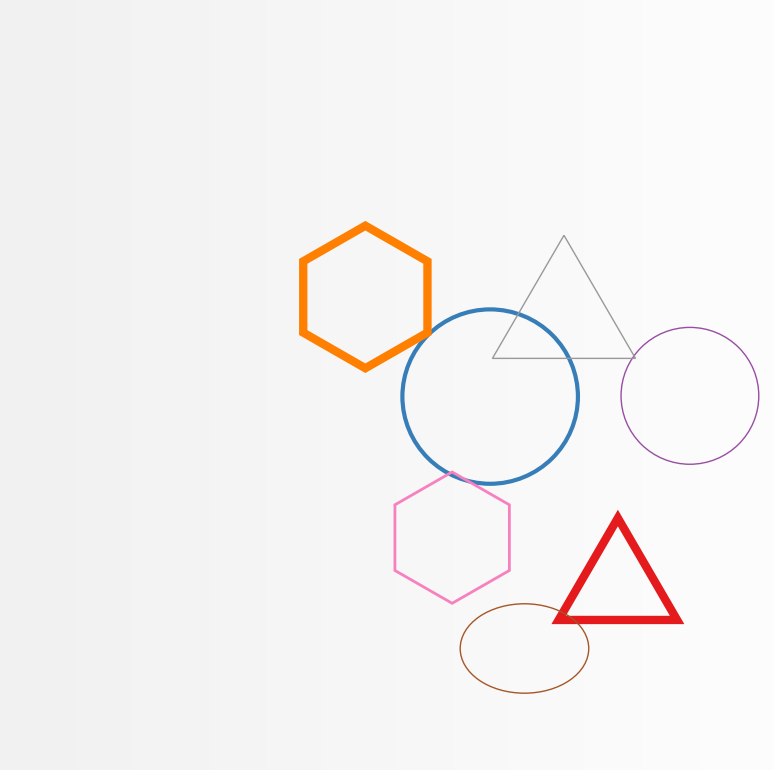[{"shape": "triangle", "thickness": 3, "radius": 0.44, "center": [0.797, 0.239]}, {"shape": "circle", "thickness": 1.5, "radius": 0.57, "center": [0.632, 0.485]}, {"shape": "circle", "thickness": 0.5, "radius": 0.44, "center": [0.89, 0.486]}, {"shape": "hexagon", "thickness": 3, "radius": 0.46, "center": [0.471, 0.614]}, {"shape": "oval", "thickness": 0.5, "radius": 0.41, "center": [0.677, 0.158]}, {"shape": "hexagon", "thickness": 1, "radius": 0.43, "center": [0.583, 0.302]}, {"shape": "triangle", "thickness": 0.5, "radius": 0.53, "center": [0.728, 0.588]}]